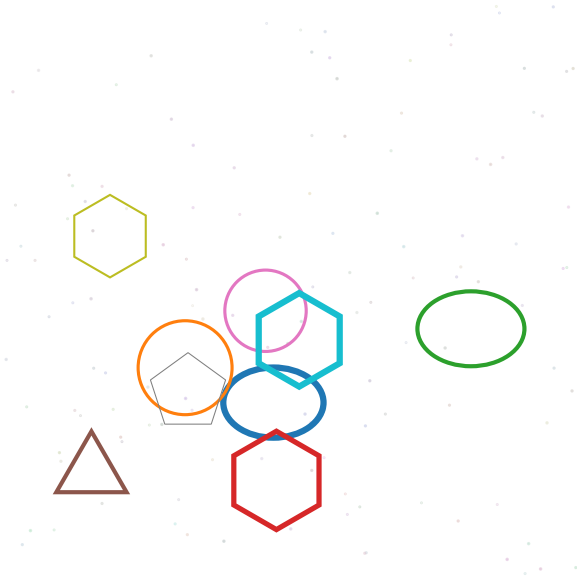[{"shape": "oval", "thickness": 3, "radius": 0.43, "center": [0.473, 0.302]}, {"shape": "circle", "thickness": 1.5, "radius": 0.41, "center": [0.321, 0.362]}, {"shape": "oval", "thickness": 2, "radius": 0.46, "center": [0.815, 0.43]}, {"shape": "hexagon", "thickness": 2.5, "radius": 0.43, "center": [0.479, 0.167]}, {"shape": "triangle", "thickness": 2, "radius": 0.35, "center": [0.158, 0.182]}, {"shape": "circle", "thickness": 1.5, "radius": 0.35, "center": [0.46, 0.461]}, {"shape": "pentagon", "thickness": 0.5, "radius": 0.34, "center": [0.326, 0.32]}, {"shape": "hexagon", "thickness": 1, "radius": 0.36, "center": [0.191, 0.59]}, {"shape": "hexagon", "thickness": 3, "radius": 0.4, "center": [0.518, 0.411]}]